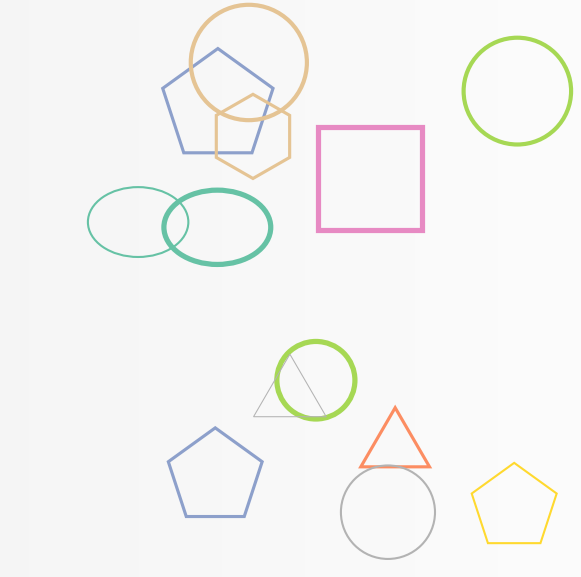[{"shape": "oval", "thickness": 1, "radius": 0.43, "center": [0.238, 0.615]}, {"shape": "oval", "thickness": 2.5, "radius": 0.46, "center": [0.374, 0.606]}, {"shape": "triangle", "thickness": 1.5, "radius": 0.34, "center": [0.68, 0.225]}, {"shape": "pentagon", "thickness": 1.5, "radius": 0.42, "center": [0.37, 0.173]}, {"shape": "pentagon", "thickness": 1.5, "radius": 0.5, "center": [0.375, 0.815]}, {"shape": "square", "thickness": 2.5, "radius": 0.45, "center": [0.637, 0.689]}, {"shape": "circle", "thickness": 2, "radius": 0.46, "center": [0.89, 0.841]}, {"shape": "circle", "thickness": 2.5, "radius": 0.34, "center": [0.543, 0.341]}, {"shape": "pentagon", "thickness": 1, "radius": 0.38, "center": [0.885, 0.121]}, {"shape": "hexagon", "thickness": 1.5, "radius": 0.36, "center": [0.435, 0.763]}, {"shape": "circle", "thickness": 2, "radius": 0.5, "center": [0.428, 0.891]}, {"shape": "triangle", "thickness": 0.5, "radius": 0.36, "center": [0.499, 0.314]}, {"shape": "circle", "thickness": 1, "radius": 0.4, "center": [0.667, 0.112]}]